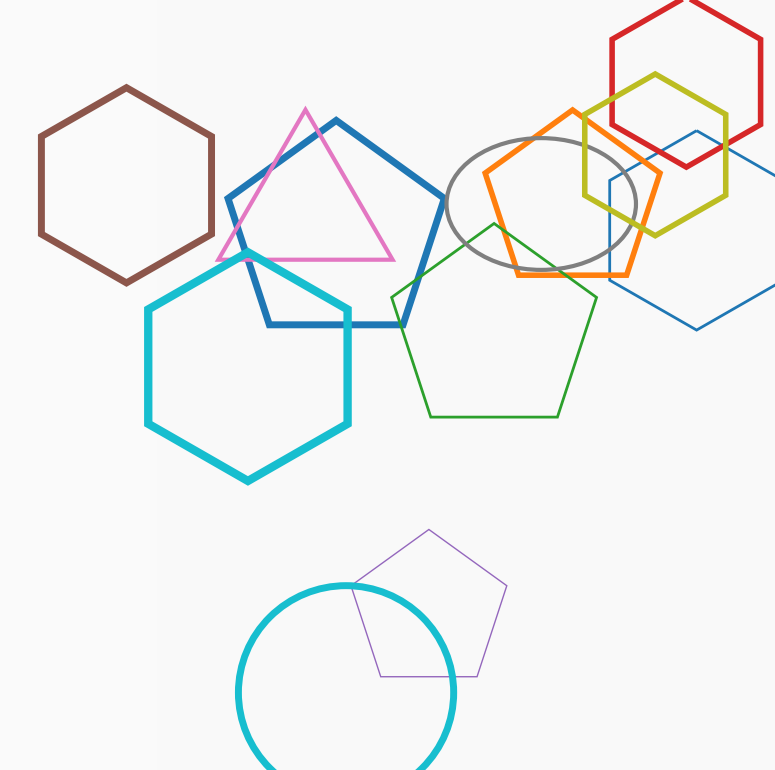[{"shape": "pentagon", "thickness": 2.5, "radius": 0.73, "center": [0.434, 0.697]}, {"shape": "hexagon", "thickness": 1, "radius": 0.65, "center": [0.899, 0.701]}, {"shape": "pentagon", "thickness": 2, "radius": 0.59, "center": [0.739, 0.739]}, {"shape": "pentagon", "thickness": 1, "radius": 0.7, "center": [0.638, 0.571]}, {"shape": "hexagon", "thickness": 2, "radius": 0.55, "center": [0.886, 0.894]}, {"shape": "pentagon", "thickness": 0.5, "radius": 0.53, "center": [0.553, 0.207]}, {"shape": "hexagon", "thickness": 2.5, "radius": 0.63, "center": [0.163, 0.759]}, {"shape": "triangle", "thickness": 1.5, "radius": 0.65, "center": [0.394, 0.728]}, {"shape": "oval", "thickness": 1.5, "radius": 0.61, "center": [0.698, 0.735]}, {"shape": "hexagon", "thickness": 2, "radius": 0.53, "center": [0.845, 0.799]}, {"shape": "circle", "thickness": 2.5, "radius": 0.69, "center": [0.447, 0.101]}, {"shape": "hexagon", "thickness": 3, "radius": 0.74, "center": [0.32, 0.524]}]